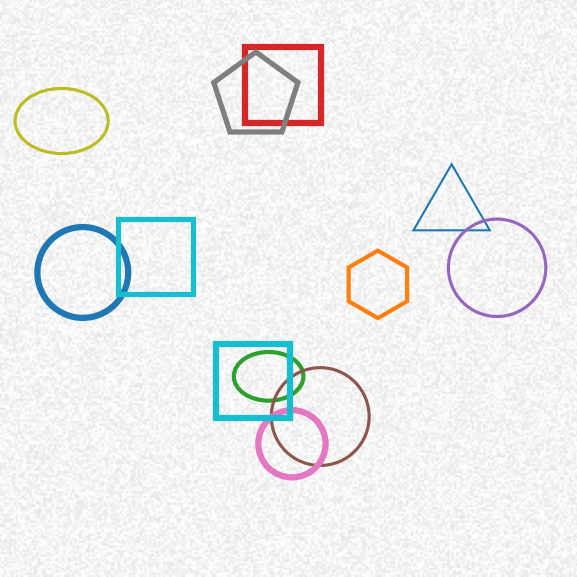[{"shape": "circle", "thickness": 3, "radius": 0.39, "center": [0.143, 0.527]}, {"shape": "triangle", "thickness": 1, "radius": 0.38, "center": [0.782, 0.638]}, {"shape": "hexagon", "thickness": 2, "radius": 0.29, "center": [0.654, 0.507]}, {"shape": "oval", "thickness": 2, "radius": 0.3, "center": [0.465, 0.347]}, {"shape": "square", "thickness": 3, "radius": 0.33, "center": [0.49, 0.852]}, {"shape": "circle", "thickness": 1.5, "radius": 0.42, "center": [0.861, 0.535]}, {"shape": "circle", "thickness": 1.5, "radius": 0.42, "center": [0.555, 0.278]}, {"shape": "circle", "thickness": 3, "radius": 0.29, "center": [0.506, 0.231]}, {"shape": "pentagon", "thickness": 2.5, "radius": 0.38, "center": [0.443, 0.833]}, {"shape": "oval", "thickness": 1.5, "radius": 0.4, "center": [0.107, 0.79]}, {"shape": "square", "thickness": 3, "radius": 0.32, "center": [0.438, 0.34]}, {"shape": "square", "thickness": 2.5, "radius": 0.32, "center": [0.27, 0.554]}]